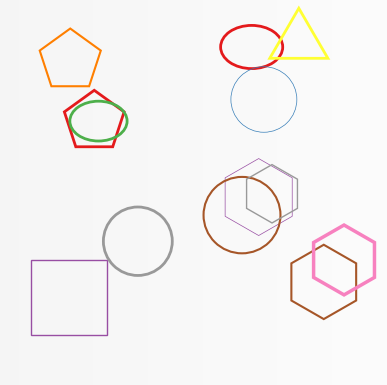[{"shape": "oval", "thickness": 2, "radius": 0.4, "center": [0.649, 0.878]}, {"shape": "pentagon", "thickness": 2, "radius": 0.41, "center": [0.243, 0.684]}, {"shape": "circle", "thickness": 0.5, "radius": 0.43, "center": [0.681, 0.742]}, {"shape": "oval", "thickness": 2, "radius": 0.37, "center": [0.254, 0.685]}, {"shape": "hexagon", "thickness": 0.5, "radius": 0.5, "center": [0.668, 0.488]}, {"shape": "square", "thickness": 1, "radius": 0.49, "center": [0.177, 0.228]}, {"shape": "pentagon", "thickness": 1.5, "radius": 0.41, "center": [0.181, 0.843]}, {"shape": "triangle", "thickness": 2, "radius": 0.43, "center": [0.771, 0.892]}, {"shape": "hexagon", "thickness": 1.5, "radius": 0.48, "center": [0.836, 0.268]}, {"shape": "circle", "thickness": 1.5, "radius": 0.5, "center": [0.625, 0.441]}, {"shape": "hexagon", "thickness": 2.5, "radius": 0.45, "center": [0.888, 0.325]}, {"shape": "circle", "thickness": 2, "radius": 0.44, "center": [0.356, 0.373]}, {"shape": "hexagon", "thickness": 1, "radius": 0.38, "center": [0.702, 0.497]}]